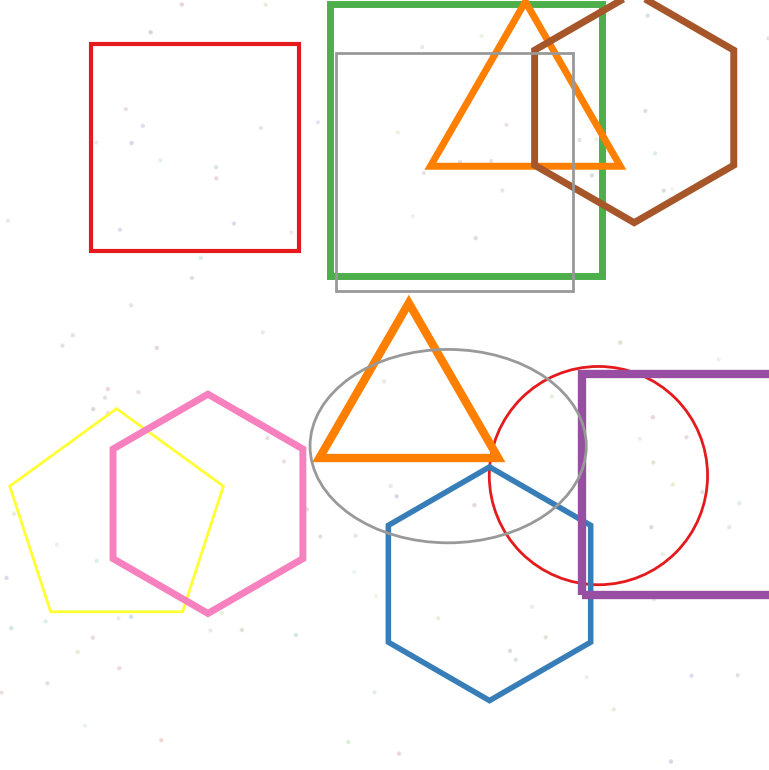[{"shape": "square", "thickness": 1.5, "radius": 0.67, "center": [0.253, 0.808]}, {"shape": "circle", "thickness": 1, "radius": 0.71, "center": [0.777, 0.382]}, {"shape": "hexagon", "thickness": 2, "radius": 0.76, "center": [0.636, 0.242]}, {"shape": "square", "thickness": 2.5, "radius": 0.88, "center": [0.605, 0.818]}, {"shape": "square", "thickness": 3, "radius": 0.71, "center": [0.899, 0.371]}, {"shape": "triangle", "thickness": 2.5, "radius": 0.71, "center": [0.682, 0.855]}, {"shape": "triangle", "thickness": 3, "radius": 0.67, "center": [0.531, 0.472]}, {"shape": "pentagon", "thickness": 1, "radius": 0.73, "center": [0.151, 0.324]}, {"shape": "hexagon", "thickness": 2.5, "radius": 0.75, "center": [0.824, 0.86]}, {"shape": "hexagon", "thickness": 2.5, "radius": 0.71, "center": [0.27, 0.346]}, {"shape": "oval", "thickness": 1, "radius": 0.9, "center": [0.582, 0.421]}, {"shape": "square", "thickness": 1, "radius": 0.77, "center": [0.59, 0.777]}]